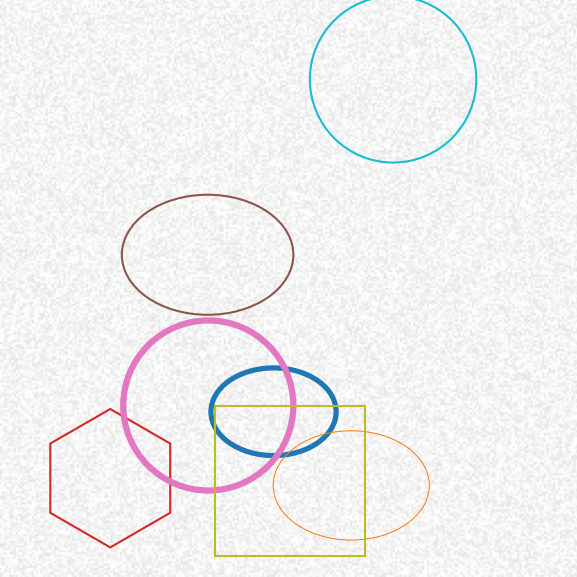[{"shape": "oval", "thickness": 2.5, "radius": 0.54, "center": [0.474, 0.286]}, {"shape": "oval", "thickness": 0.5, "radius": 0.68, "center": [0.608, 0.159]}, {"shape": "hexagon", "thickness": 1, "radius": 0.6, "center": [0.191, 0.171]}, {"shape": "oval", "thickness": 1, "radius": 0.74, "center": [0.359, 0.558]}, {"shape": "circle", "thickness": 3, "radius": 0.74, "center": [0.361, 0.297]}, {"shape": "square", "thickness": 1, "radius": 0.65, "center": [0.502, 0.166]}, {"shape": "circle", "thickness": 1, "radius": 0.72, "center": [0.681, 0.862]}]